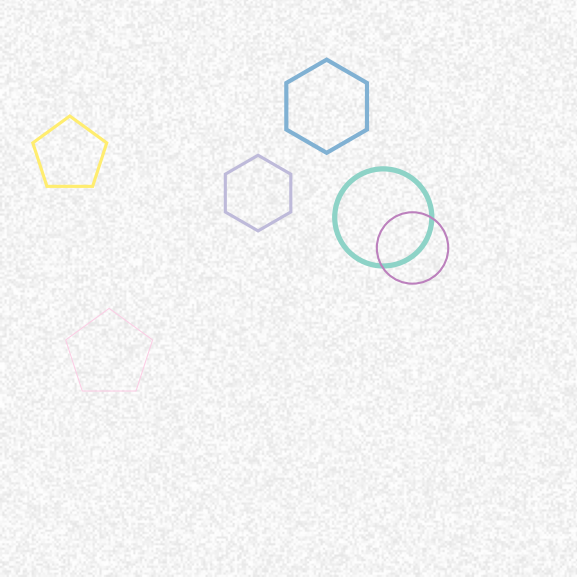[{"shape": "circle", "thickness": 2.5, "radius": 0.42, "center": [0.664, 0.623]}, {"shape": "hexagon", "thickness": 1.5, "radius": 0.33, "center": [0.447, 0.665]}, {"shape": "hexagon", "thickness": 2, "radius": 0.4, "center": [0.566, 0.815]}, {"shape": "pentagon", "thickness": 0.5, "radius": 0.4, "center": [0.189, 0.386]}, {"shape": "circle", "thickness": 1, "radius": 0.31, "center": [0.714, 0.57]}, {"shape": "pentagon", "thickness": 1.5, "radius": 0.34, "center": [0.121, 0.731]}]